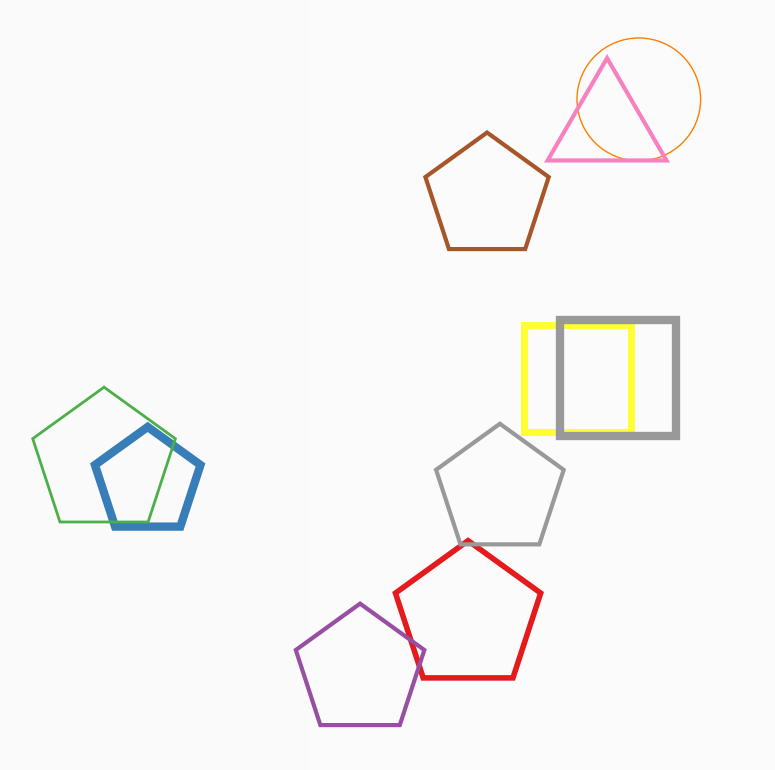[{"shape": "pentagon", "thickness": 2, "radius": 0.49, "center": [0.604, 0.199]}, {"shape": "pentagon", "thickness": 3, "radius": 0.36, "center": [0.191, 0.374]}, {"shape": "pentagon", "thickness": 1, "radius": 0.48, "center": [0.134, 0.4]}, {"shape": "pentagon", "thickness": 1.5, "radius": 0.44, "center": [0.465, 0.129]}, {"shape": "circle", "thickness": 0.5, "radius": 0.4, "center": [0.824, 0.871]}, {"shape": "square", "thickness": 2.5, "radius": 0.35, "center": [0.745, 0.509]}, {"shape": "pentagon", "thickness": 1.5, "radius": 0.42, "center": [0.628, 0.744]}, {"shape": "triangle", "thickness": 1.5, "radius": 0.44, "center": [0.783, 0.836]}, {"shape": "square", "thickness": 3, "radius": 0.38, "center": [0.797, 0.509]}, {"shape": "pentagon", "thickness": 1.5, "radius": 0.43, "center": [0.645, 0.363]}]